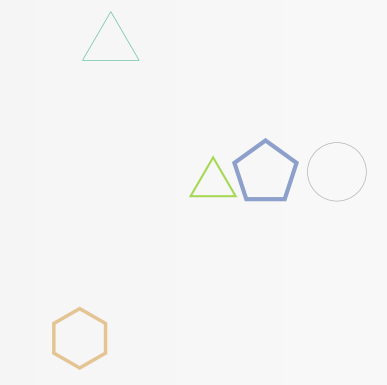[{"shape": "triangle", "thickness": 0.5, "radius": 0.42, "center": [0.286, 0.885]}, {"shape": "pentagon", "thickness": 3, "radius": 0.42, "center": [0.685, 0.551]}, {"shape": "triangle", "thickness": 1.5, "radius": 0.34, "center": [0.55, 0.524]}, {"shape": "hexagon", "thickness": 2.5, "radius": 0.39, "center": [0.206, 0.121]}, {"shape": "circle", "thickness": 0.5, "radius": 0.38, "center": [0.869, 0.554]}]